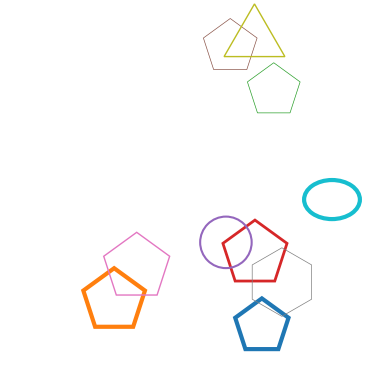[{"shape": "pentagon", "thickness": 3, "radius": 0.36, "center": [0.68, 0.152]}, {"shape": "pentagon", "thickness": 3, "radius": 0.42, "center": [0.296, 0.219]}, {"shape": "pentagon", "thickness": 0.5, "radius": 0.36, "center": [0.711, 0.765]}, {"shape": "pentagon", "thickness": 2, "radius": 0.44, "center": [0.662, 0.341]}, {"shape": "circle", "thickness": 1.5, "radius": 0.33, "center": [0.587, 0.371]}, {"shape": "pentagon", "thickness": 0.5, "radius": 0.37, "center": [0.598, 0.879]}, {"shape": "pentagon", "thickness": 1, "radius": 0.45, "center": [0.355, 0.307]}, {"shape": "hexagon", "thickness": 0.5, "radius": 0.45, "center": [0.732, 0.267]}, {"shape": "triangle", "thickness": 1, "radius": 0.46, "center": [0.661, 0.899]}, {"shape": "oval", "thickness": 3, "radius": 0.36, "center": [0.862, 0.482]}]